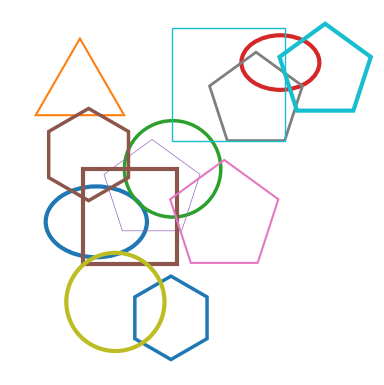[{"shape": "hexagon", "thickness": 2.5, "radius": 0.54, "center": [0.444, 0.174]}, {"shape": "oval", "thickness": 3, "radius": 0.66, "center": [0.25, 0.424]}, {"shape": "triangle", "thickness": 1.5, "radius": 0.66, "center": [0.208, 0.767]}, {"shape": "circle", "thickness": 2.5, "radius": 0.63, "center": [0.448, 0.561]}, {"shape": "oval", "thickness": 3, "radius": 0.51, "center": [0.728, 0.837]}, {"shape": "pentagon", "thickness": 0.5, "radius": 0.66, "center": [0.395, 0.507]}, {"shape": "hexagon", "thickness": 2.5, "radius": 0.6, "center": [0.23, 0.599]}, {"shape": "square", "thickness": 3, "radius": 0.61, "center": [0.338, 0.437]}, {"shape": "pentagon", "thickness": 1.5, "radius": 0.74, "center": [0.583, 0.437]}, {"shape": "pentagon", "thickness": 2, "radius": 0.63, "center": [0.665, 0.738]}, {"shape": "circle", "thickness": 3, "radius": 0.64, "center": [0.3, 0.216]}, {"shape": "pentagon", "thickness": 3, "radius": 0.62, "center": [0.845, 0.814]}, {"shape": "square", "thickness": 1, "radius": 0.73, "center": [0.593, 0.78]}]